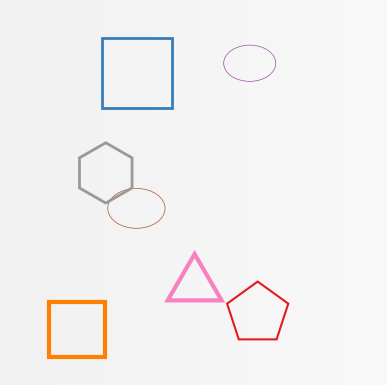[{"shape": "pentagon", "thickness": 1.5, "radius": 0.41, "center": [0.665, 0.186]}, {"shape": "square", "thickness": 2, "radius": 0.45, "center": [0.353, 0.812]}, {"shape": "oval", "thickness": 0.5, "radius": 0.34, "center": [0.644, 0.836]}, {"shape": "square", "thickness": 3, "radius": 0.36, "center": [0.199, 0.143]}, {"shape": "oval", "thickness": 0.5, "radius": 0.37, "center": [0.352, 0.459]}, {"shape": "triangle", "thickness": 3, "radius": 0.4, "center": [0.502, 0.26]}, {"shape": "hexagon", "thickness": 2, "radius": 0.39, "center": [0.273, 0.551]}]